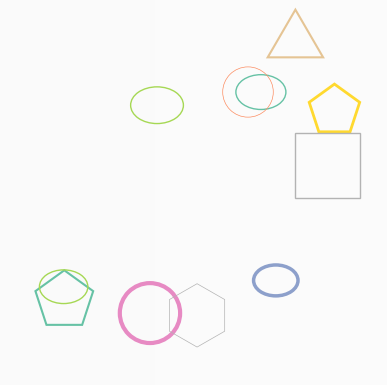[{"shape": "oval", "thickness": 1, "radius": 0.32, "center": [0.673, 0.761]}, {"shape": "pentagon", "thickness": 1.5, "radius": 0.39, "center": [0.166, 0.22]}, {"shape": "circle", "thickness": 0.5, "radius": 0.33, "center": [0.64, 0.761]}, {"shape": "oval", "thickness": 2.5, "radius": 0.29, "center": [0.712, 0.272]}, {"shape": "circle", "thickness": 3, "radius": 0.39, "center": [0.387, 0.187]}, {"shape": "oval", "thickness": 1, "radius": 0.34, "center": [0.405, 0.727]}, {"shape": "oval", "thickness": 1, "radius": 0.31, "center": [0.164, 0.255]}, {"shape": "pentagon", "thickness": 2, "radius": 0.34, "center": [0.863, 0.713]}, {"shape": "triangle", "thickness": 1.5, "radius": 0.41, "center": [0.762, 0.892]}, {"shape": "square", "thickness": 1, "radius": 0.42, "center": [0.845, 0.57]}, {"shape": "hexagon", "thickness": 0.5, "radius": 0.41, "center": [0.509, 0.181]}]